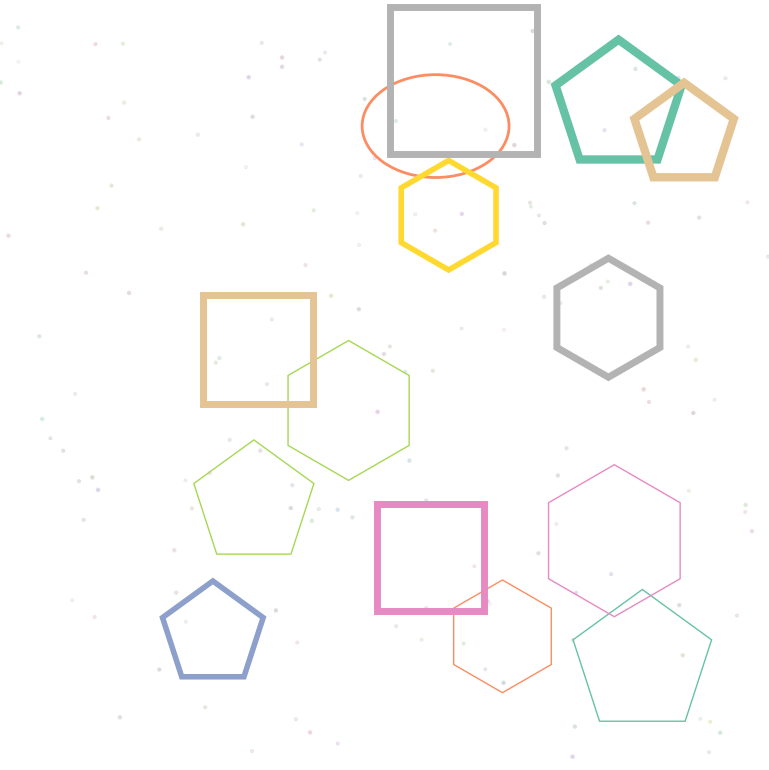[{"shape": "pentagon", "thickness": 0.5, "radius": 0.47, "center": [0.834, 0.14]}, {"shape": "pentagon", "thickness": 3, "radius": 0.43, "center": [0.803, 0.862]}, {"shape": "hexagon", "thickness": 0.5, "radius": 0.37, "center": [0.653, 0.174]}, {"shape": "oval", "thickness": 1, "radius": 0.48, "center": [0.566, 0.836]}, {"shape": "pentagon", "thickness": 2, "radius": 0.34, "center": [0.276, 0.177]}, {"shape": "hexagon", "thickness": 0.5, "radius": 0.49, "center": [0.798, 0.298]}, {"shape": "square", "thickness": 2.5, "radius": 0.35, "center": [0.558, 0.276]}, {"shape": "pentagon", "thickness": 0.5, "radius": 0.41, "center": [0.33, 0.347]}, {"shape": "hexagon", "thickness": 0.5, "radius": 0.45, "center": [0.453, 0.467]}, {"shape": "hexagon", "thickness": 2, "radius": 0.36, "center": [0.583, 0.721]}, {"shape": "square", "thickness": 2.5, "radius": 0.36, "center": [0.335, 0.546]}, {"shape": "pentagon", "thickness": 3, "radius": 0.34, "center": [0.888, 0.825]}, {"shape": "square", "thickness": 2.5, "radius": 0.48, "center": [0.602, 0.895]}, {"shape": "hexagon", "thickness": 2.5, "radius": 0.39, "center": [0.79, 0.587]}]